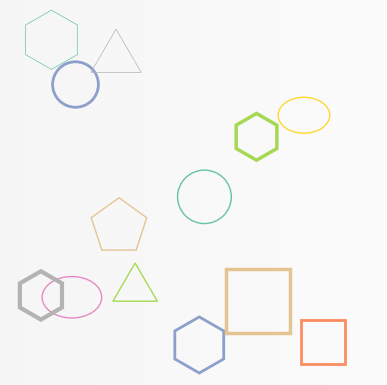[{"shape": "hexagon", "thickness": 0.5, "radius": 0.39, "center": [0.133, 0.897]}, {"shape": "circle", "thickness": 1, "radius": 0.35, "center": [0.528, 0.489]}, {"shape": "square", "thickness": 2, "radius": 0.29, "center": [0.833, 0.112]}, {"shape": "hexagon", "thickness": 2, "radius": 0.36, "center": [0.514, 0.104]}, {"shape": "circle", "thickness": 2, "radius": 0.3, "center": [0.195, 0.78]}, {"shape": "oval", "thickness": 1, "radius": 0.38, "center": [0.186, 0.228]}, {"shape": "triangle", "thickness": 1, "radius": 0.33, "center": [0.349, 0.251]}, {"shape": "hexagon", "thickness": 2.5, "radius": 0.3, "center": [0.662, 0.645]}, {"shape": "oval", "thickness": 1, "radius": 0.33, "center": [0.784, 0.701]}, {"shape": "square", "thickness": 2.5, "radius": 0.42, "center": [0.665, 0.218]}, {"shape": "pentagon", "thickness": 1, "radius": 0.38, "center": [0.307, 0.411]}, {"shape": "hexagon", "thickness": 3, "radius": 0.31, "center": [0.106, 0.233]}, {"shape": "triangle", "thickness": 0.5, "radius": 0.37, "center": [0.299, 0.849]}]